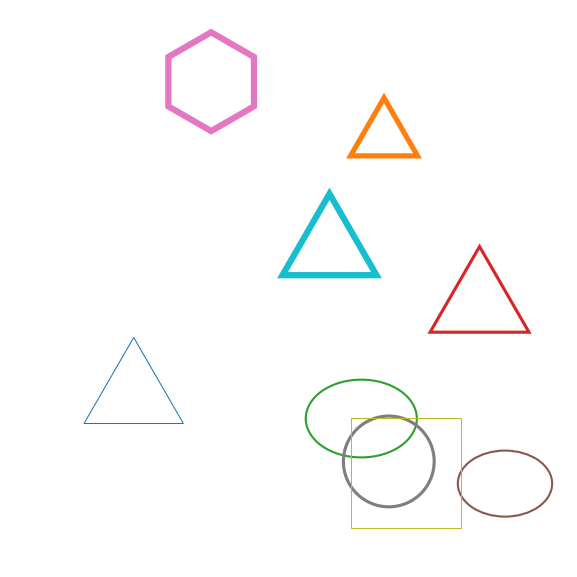[{"shape": "triangle", "thickness": 0.5, "radius": 0.5, "center": [0.232, 0.315]}, {"shape": "triangle", "thickness": 2.5, "radius": 0.33, "center": [0.665, 0.763]}, {"shape": "oval", "thickness": 1, "radius": 0.48, "center": [0.626, 0.274]}, {"shape": "triangle", "thickness": 1.5, "radius": 0.49, "center": [0.83, 0.473]}, {"shape": "oval", "thickness": 1, "radius": 0.41, "center": [0.874, 0.162]}, {"shape": "hexagon", "thickness": 3, "radius": 0.43, "center": [0.366, 0.858]}, {"shape": "circle", "thickness": 1.5, "radius": 0.39, "center": [0.673, 0.2]}, {"shape": "square", "thickness": 0.5, "radius": 0.48, "center": [0.703, 0.18]}, {"shape": "triangle", "thickness": 3, "radius": 0.47, "center": [0.571, 0.57]}]